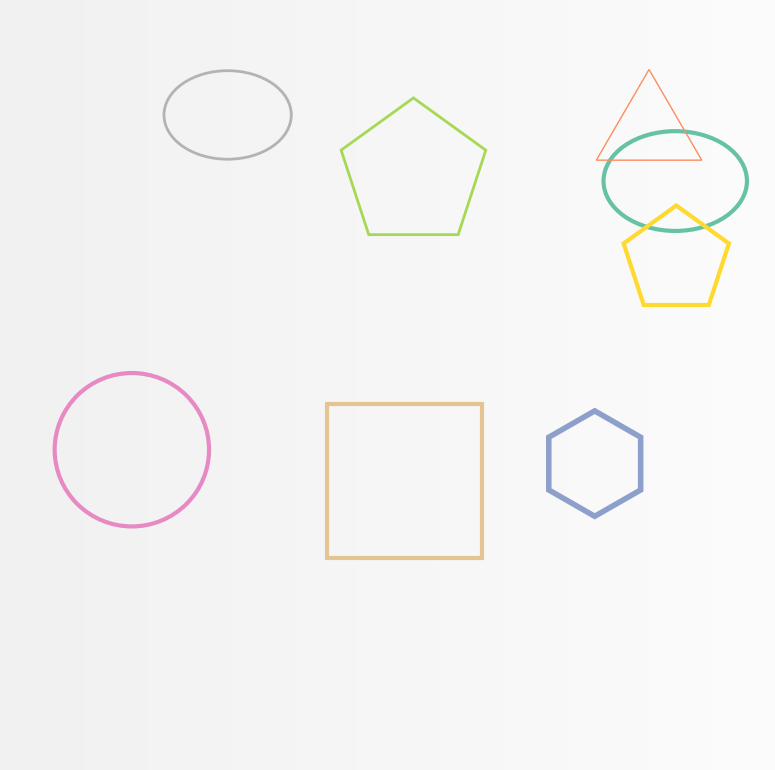[{"shape": "oval", "thickness": 1.5, "radius": 0.46, "center": [0.871, 0.765]}, {"shape": "triangle", "thickness": 0.5, "radius": 0.39, "center": [0.837, 0.831]}, {"shape": "hexagon", "thickness": 2, "radius": 0.34, "center": [0.767, 0.398]}, {"shape": "circle", "thickness": 1.5, "radius": 0.5, "center": [0.17, 0.416]}, {"shape": "pentagon", "thickness": 1, "radius": 0.49, "center": [0.533, 0.775]}, {"shape": "pentagon", "thickness": 1.5, "radius": 0.36, "center": [0.873, 0.662]}, {"shape": "square", "thickness": 1.5, "radius": 0.5, "center": [0.522, 0.375]}, {"shape": "oval", "thickness": 1, "radius": 0.41, "center": [0.294, 0.851]}]